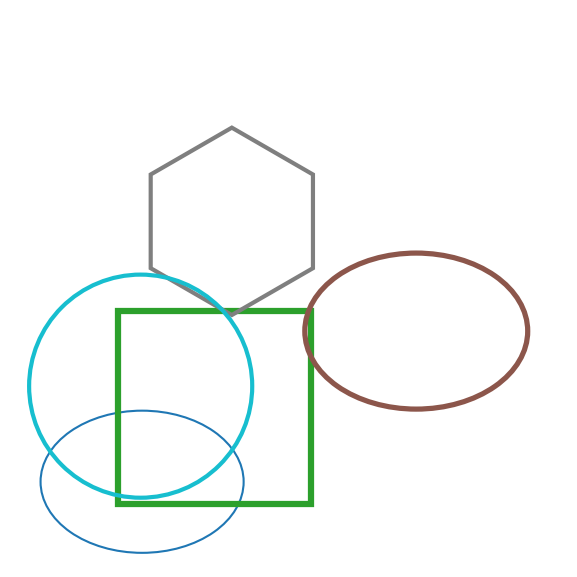[{"shape": "oval", "thickness": 1, "radius": 0.88, "center": [0.246, 0.165]}, {"shape": "square", "thickness": 3, "radius": 0.84, "center": [0.372, 0.294]}, {"shape": "oval", "thickness": 2.5, "radius": 0.96, "center": [0.721, 0.426]}, {"shape": "hexagon", "thickness": 2, "radius": 0.81, "center": [0.401, 0.616]}, {"shape": "circle", "thickness": 2, "radius": 0.97, "center": [0.244, 0.33]}]